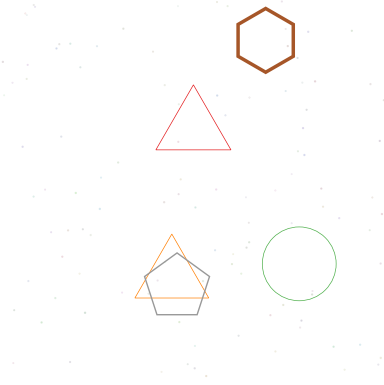[{"shape": "triangle", "thickness": 0.5, "radius": 0.56, "center": [0.502, 0.667]}, {"shape": "circle", "thickness": 0.5, "radius": 0.48, "center": [0.777, 0.315]}, {"shape": "triangle", "thickness": 0.5, "radius": 0.55, "center": [0.446, 0.281]}, {"shape": "hexagon", "thickness": 2.5, "radius": 0.41, "center": [0.69, 0.895]}, {"shape": "pentagon", "thickness": 1, "radius": 0.44, "center": [0.46, 0.254]}]